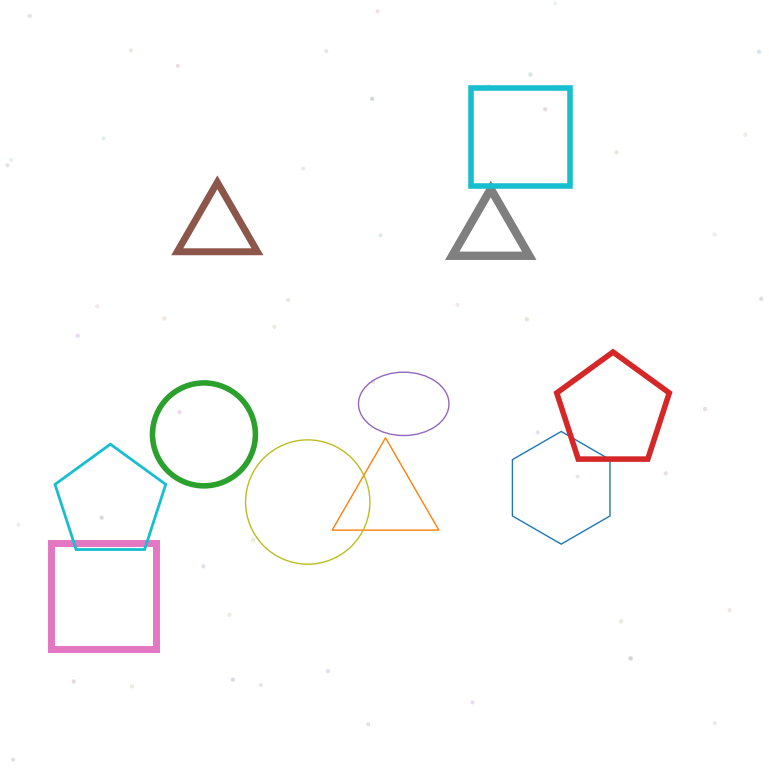[{"shape": "hexagon", "thickness": 0.5, "radius": 0.37, "center": [0.729, 0.366]}, {"shape": "triangle", "thickness": 0.5, "radius": 0.4, "center": [0.501, 0.352]}, {"shape": "circle", "thickness": 2, "radius": 0.33, "center": [0.265, 0.436]}, {"shape": "pentagon", "thickness": 2, "radius": 0.38, "center": [0.796, 0.466]}, {"shape": "oval", "thickness": 0.5, "radius": 0.29, "center": [0.524, 0.476]}, {"shape": "triangle", "thickness": 2.5, "radius": 0.3, "center": [0.282, 0.703]}, {"shape": "square", "thickness": 2.5, "radius": 0.34, "center": [0.135, 0.226]}, {"shape": "triangle", "thickness": 3, "radius": 0.29, "center": [0.637, 0.697]}, {"shape": "circle", "thickness": 0.5, "radius": 0.4, "center": [0.4, 0.348]}, {"shape": "pentagon", "thickness": 1, "radius": 0.38, "center": [0.143, 0.348]}, {"shape": "square", "thickness": 2, "radius": 0.32, "center": [0.676, 0.822]}]